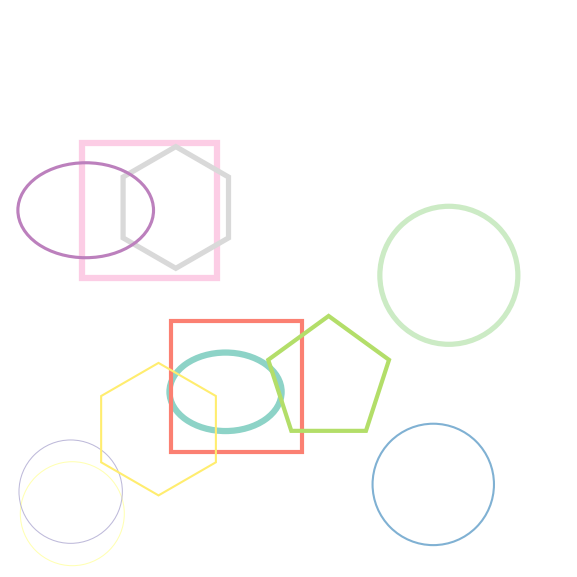[{"shape": "oval", "thickness": 3, "radius": 0.49, "center": [0.391, 0.321]}, {"shape": "circle", "thickness": 0.5, "radius": 0.45, "center": [0.125, 0.11]}, {"shape": "circle", "thickness": 0.5, "radius": 0.45, "center": [0.122, 0.148]}, {"shape": "square", "thickness": 2, "radius": 0.57, "center": [0.41, 0.33]}, {"shape": "circle", "thickness": 1, "radius": 0.53, "center": [0.75, 0.16]}, {"shape": "pentagon", "thickness": 2, "radius": 0.55, "center": [0.569, 0.342]}, {"shape": "square", "thickness": 3, "radius": 0.58, "center": [0.258, 0.634]}, {"shape": "hexagon", "thickness": 2.5, "radius": 0.53, "center": [0.304, 0.64]}, {"shape": "oval", "thickness": 1.5, "radius": 0.59, "center": [0.148, 0.635]}, {"shape": "circle", "thickness": 2.5, "radius": 0.6, "center": [0.777, 0.522]}, {"shape": "hexagon", "thickness": 1, "radius": 0.57, "center": [0.274, 0.256]}]